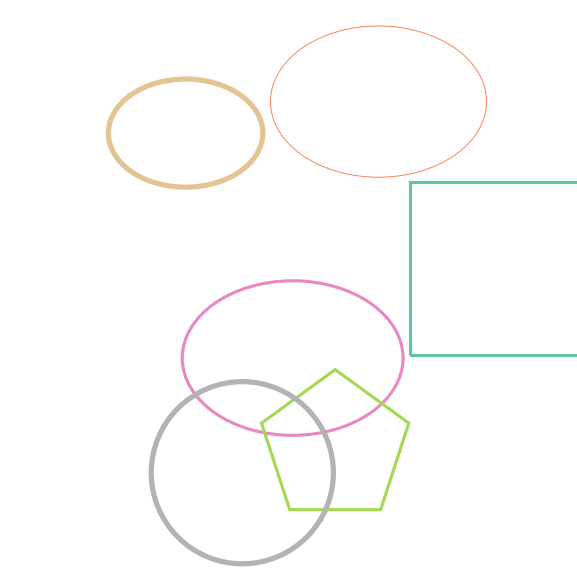[{"shape": "square", "thickness": 1.5, "radius": 0.75, "center": [0.86, 0.534]}, {"shape": "oval", "thickness": 0.5, "radius": 0.94, "center": [0.655, 0.823]}, {"shape": "oval", "thickness": 1.5, "radius": 0.96, "center": [0.507, 0.379]}, {"shape": "pentagon", "thickness": 1.5, "radius": 0.67, "center": [0.58, 0.225]}, {"shape": "oval", "thickness": 2.5, "radius": 0.67, "center": [0.321, 0.769]}, {"shape": "circle", "thickness": 2.5, "radius": 0.79, "center": [0.42, 0.181]}]